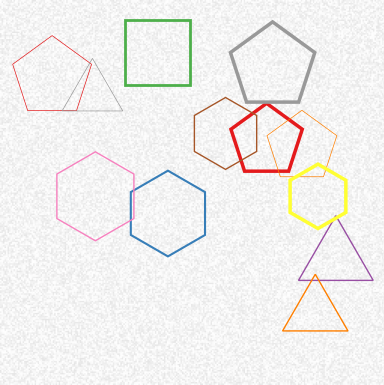[{"shape": "pentagon", "thickness": 0.5, "radius": 0.54, "center": [0.135, 0.8]}, {"shape": "pentagon", "thickness": 2.5, "radius": 0.49, "center": [0.693, 0.634]}, {"shape": "hexagon", "thickness": 1.5, "radius": 0.56, "center": [0.436, 0.445]}, {"shape": "square", "thickness": 2, "radius": 0.42, "center": [0.41, 0.863]}, {"shape": "triangle", "thickness": 1, "radius": 0.56, "center": [0.872, 0.328]}, {"shape": "triangle", "thickness": 1, "radius": 0.49, "center": [0.819, 0.19]}, {"shape": "pentagon", "thickness": 0.5, "radius": 0.48, "center": [0.784, 0.618]}, {"shape": "hexagon", "thickness": 2.5, "radius": 0.42, "center": [0.826, 0.49]}, {"shape": "hexagon", "thickness": 1, "radius": 0.47, "center": [0.586, 0.653]}, {"shape": "hexagon", "thickness": 1, "radius": 0.58, "center": [0.248, 0.49]}, {"shape": "triangle", "thickness": 0.5, "radius": 0.46, "center": [0.24, 0.757]}, {"shape": "pentagon", "thickness": 2.5, "radius": 0.58, "center": [0.708, 0.828]}]